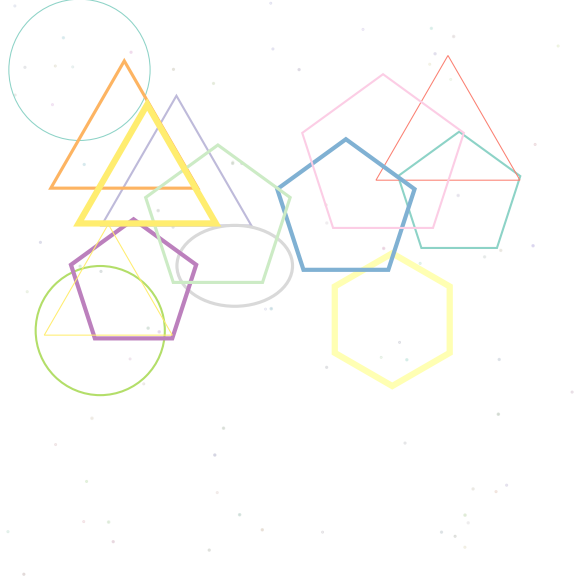[{"shape": "pentagon", "thickness": 1, "radius": 0.56, "center": [0.795, 0.66]}, {"shape": "circle", "thickness": 0.5, "radius": 0.61, "center": [0.138, 0.878]}, {"shape": "hexagon", "thickness": 3, "radius": 0.57, "center": [0.679, 0.446]}, {"shape": "triangle", "thickness": 1, "radius": 0.75, "center": [0.306, 0.683]}, {"shape": "triangle", "thickness": 0.5, "radius": 0.72, "center": [0.776, 0.759]}, {"shape": "pentagon", "thickness": 2, "radius": 0.63, "center": [0.599, 0.633]}, {"shape": "triangle", "thickness": 1.5, "radius": 0.73, "center": [0.215, 0.747]}, {"shape": "circle", "thickness": 1, "radius": 0.56, "center": [0.174, 0.427]}, {"shape": "pentagon", "thickness": 1, "radius": 0.74, "center": [0.663, 0.723]}, {"shape": "oval", "thickness": 1.5, "radius": 0.5, "center": [0.406, 0.539]}, {"shape": "pentagon", "thickness": 2, "radius": 0.57, "center": [0.231, 0.505]}, {"shape": "pentagon", "thickness": 1.5, "radius": 0.66, "center": [0.377, 0.617]}, {"shape": "triangle", "thickness": 0.5, "radius": 0.64, "center": [0.187, 0.483]}, {"shape": "triangle", "thickness": 3, "radius": 0.69, "center": [0.255, 0.681]}]